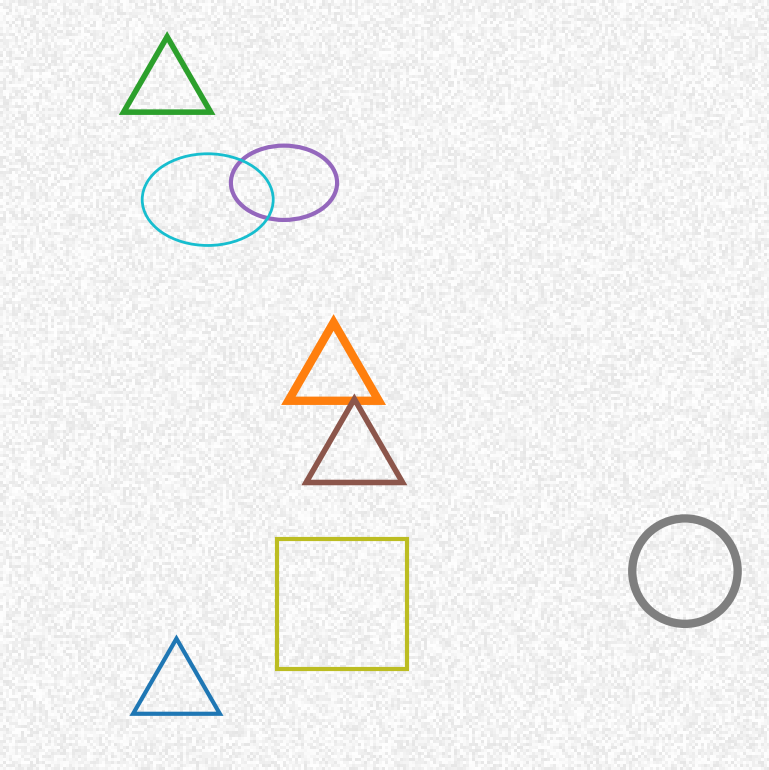[{"shape": "triangle", "thickness": 1.5, "radius": 0.33, "center": [0.229, 0.106]}, {"shape": "triangle", "thickness": 3, "radius": 0.34, "center": [0.433, 0.513]}, {"shape": "triangle", "thickness": 2, "radius": 0.33, "center": [0.217, 0.887]}, {"shape": "oval", "thickness": 1.5, "radius": 0.34, "center": [0.369, 0.763]}, {"shape": "triangle", "thickness": 2, "radius": 0.36, "center": [0.46, 0.41]}, {"shape": "circle", "thickness": 3, "radius": 0.34, "center": [0.89, 0.258]}, {"shape": "square", "thickness": 1.5, "radius": 0.42, "center": [0.444, 0.216]}, {"shape": "oval", "thickness": 1, "radius": 0.43, "center": [0.27, 0.741]}]